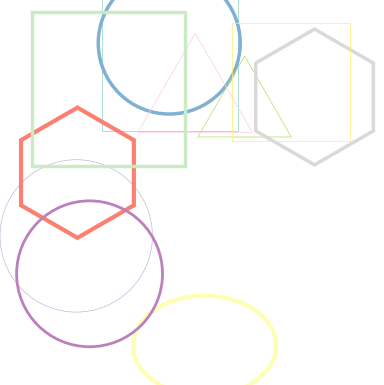[{"shape": "square", "thickness": 0.5, "radius": 0.88, "center": [0.442, 0.836]}, {"shape": "oval", "thickness": 3, "radius": 0.93, "center": [0.532, 0.102]}, {"shape": "circle", "thickness": 0.5, "radius": 0.99, "center": [0.198, 0.387]}, {"shape": "hexagon", "thickness": 3, "radius": 0.85, "center": [0.201, 0.551]}, {"shape": "circle", "thickness": 2.5, "radius": 0.92, "center": [0.44, 0.888]}, {"shape": "triangle", "thickness": 0.5, "radius": 0.7, "center": [0.635, 0.714]}, {"shape": "triangle", "thickness": 0.5, "radius": 0.86, "center": [0.507, 0.742]}, {"shape": "hexagon", "thickness": 2.5, "radius": 0.88, "center": [0.817, 0.748]}, {"shape": "circle", "thickness": 2, "radius": 0.95, "center": [0.233, 0.289]}, {"shape": "square", "thickness": 2.5, "radius": 1.0, "center": [0.282, 0.768]}, {"shape": "square", "thickness": 0.5, "radius": 0.76, "center": [0.755, 0.787]}]